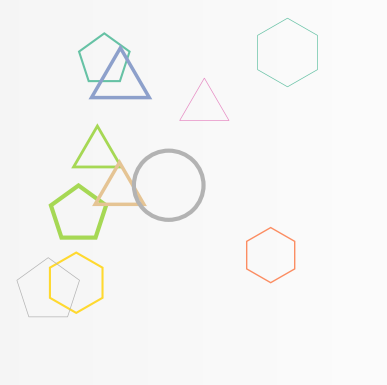[{"shape": "pentagon", "thickness": 1.5, "radius": 0.34, "center": [0.269, 0.845]}, {"shape": "hexagon", "thickness": 0.5, "radius": 0.45, "center": [0.742, 0.864]}, {"shape": "hexagon", "thickness": 1, "radius": 0.36, "center": [0.699, 0.337]}, {"shape": "triangle", "thickness": 2.5, "radius": 0.43, "center": [0.311, 0.79]}, {"shape": "triangle", "thickness": 0.5, "radius": 0.37, "center": [0.527, 0.724]}, {"shape": "pentagon", "thickness": 3, "radius": 0.37, "center": [0.203, 0.443]}, {"shape": "triangle", "thickness": 2, "radius": 0.35, "center": [0.251, 0.602]}, {"shape": "hexagon", "thickness": 1.5, "radius": 0.39, "center": [0.197, 0.266]}, {"shape": "triangle", "thickness": 2.5, "radius": 0.36, "center": [0.308, 0.506]}, {"shape": "circle", "thickness": 3, "radius": 0.45, "center": [0.435, 0.519]}, {"shape": "pentagon", "thickness": 0.5, "radius": 0.42, "center": [0.124, 0.246]}]